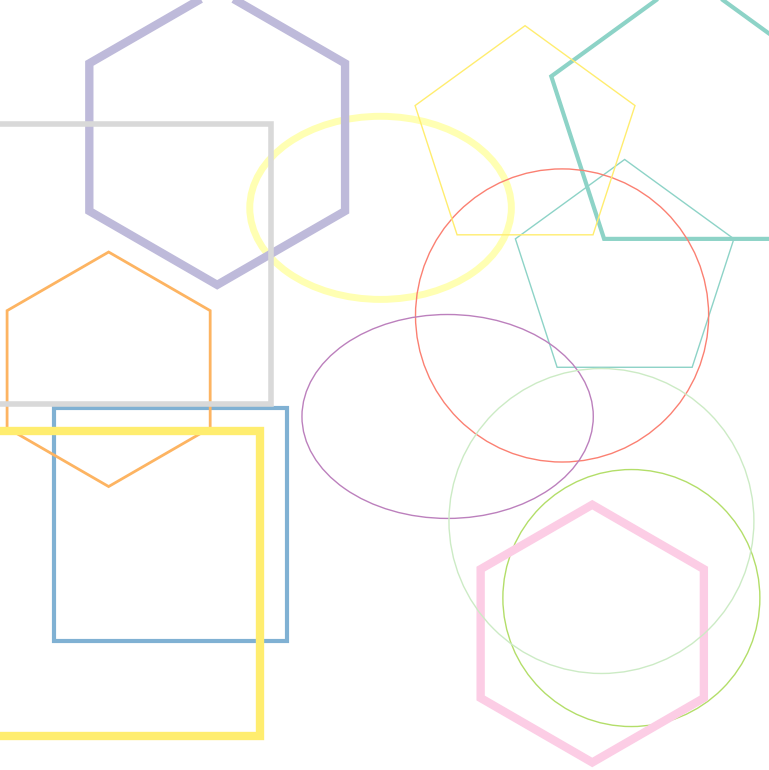[{"shape": "pentagon", "thickness": 1.5, "radius": 0.94, "center": [0.896, 0.843]}, {"shape": "pentagon", "thickness": 0.5, "radius": 0.75, "center": [0.811, 0.644]}, {"shape": "oval", "thickness": 2.5, "radius": 0.85, "center": [0.494, 0.73]}, {"shape": "hexagon", "thickness": 3, "radius": 0.96, "center": [0.282, 0.822]}, {"shape": "circle", "thickness": 0.5, "radius": 0.95, "center": [0.73, 0.59]}, {"shape": "square", "thickness": 1.5, "radius": 0.76, "center": [0.221, 0.319]}, {"shape": "hexagon", "thickness": 1, "radius": 0.76, "center": [0.141, 0.52]}, {"shape": "circle", "thickness": 0.5, "radius": 0.83, "center": [0.82, 0.223]}, {"shape": "hexagon", "thickness": 3, "radius": 0.84, "center": [0.769, 0.177]}, {"shape": "square", "thickness": 2, "radius": 0.91, "center": [0.17, 0.657]}, {"shape": "oval", "thickness": 0.5, "radius": 0.95, "center": [0.581, 0.459]}, {"shape": "circle", "thickness": 0.5, "radius": 0.99, "center": [0.781, 0.323]}, {"shape": "square", "thickness": 3, "radius": 0.99, "center": [0.14, 0.242]}, {"shape": "pentagon", "thickness": 0.5, "radius": 0.75, "center": [0.682, 0.817]}]